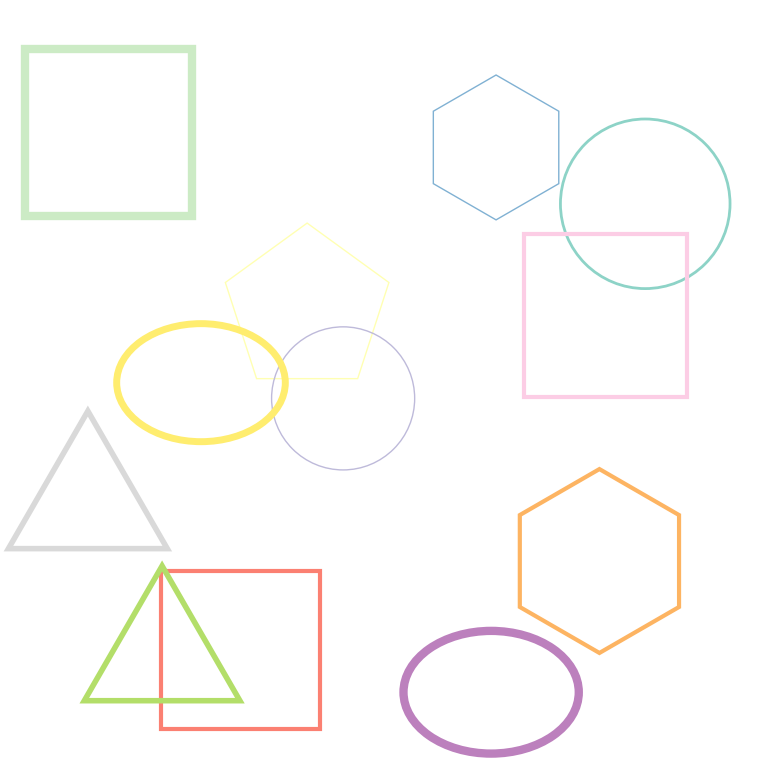[{"shape": "circle", "thickness": 1, "radius": 0.55, "center": [0.838, 0.735]}, {"shape": "pentagon", "thickness": 0.5, "radius": 0.56, "center": [0.399, 0.599]}, {"shape": "circle", "thickness": 0.5, "radius": 0.46, "center": [0.446, 0.483]}, {"shape": "square", "thickness": 1.5, "radius": 0.52, "center": [0.312, 0.156]}, {"shape": "hexagon", "thickness": 0.5, "radius": 0.47, "center": [0.644, 0.809]}, {"shape": "hexagon", "thickness": 1.5, "radius": 0.6, "center": [0.778, 0.271]}, {"shape": "triangle", "thickness": 2, "radius": 0.58, "center": [0.211, 0.148]}, {"shape": "square", "thickness": 1.5, "radius": 0.53, "center": [0.786, 0.59]}, {"shape": "triangle", "thickness": 2, "radius": 0.6, "center": [0.114, 0.347]}, {"shape": "oval", "thickness": 3, "radius": 0.57, "center": [0.638, 0.101]}, {"shape": "square", "thickness": 3, "radius": 0.54, "center": [0.141, 0.828]}, {"shape": "oval", "thickness": 2.5, "radius": 0.55, "center": [0.261, 0.503]}]